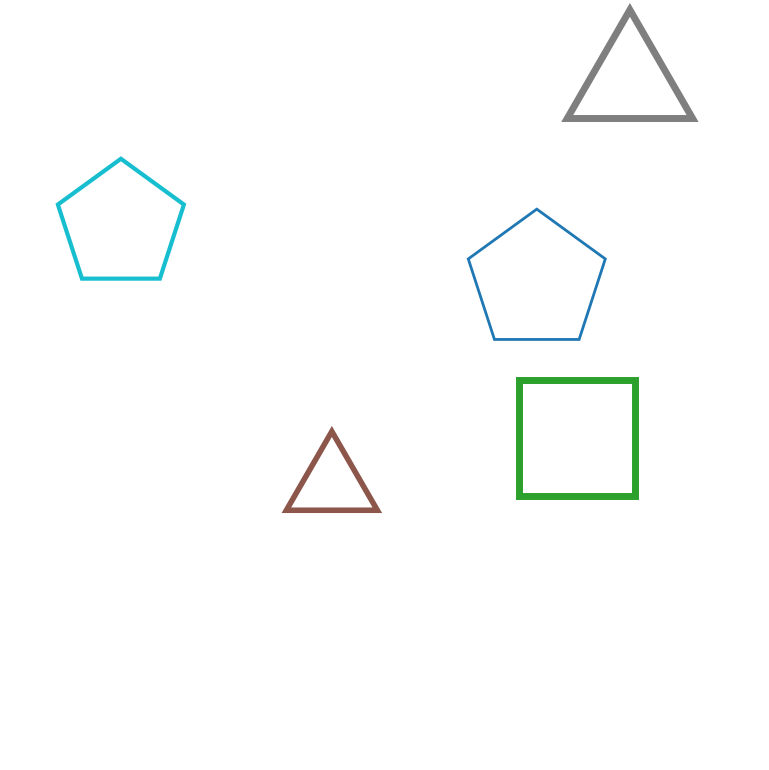[{"shape": "pentagon", "thickness": 1, "radius": 0.47, "center": [0.697, 0.635]}, {"shape": "square", "thickness": 2.5, "radius": 0.38, "center": [0.749, 0.432]}, {"shape": "triangle", "thickness": 2, "radius": 0.34, "center": [0.431, 0.371]}, {"shape": "triangle", "thickness": 2.5, "radius": 0.47, "center": [0.818, 0.893]}, {"shape": "pentagon", "thickness": 1.5, "radius": 0.43, "center": [0.157, 0.708]}]